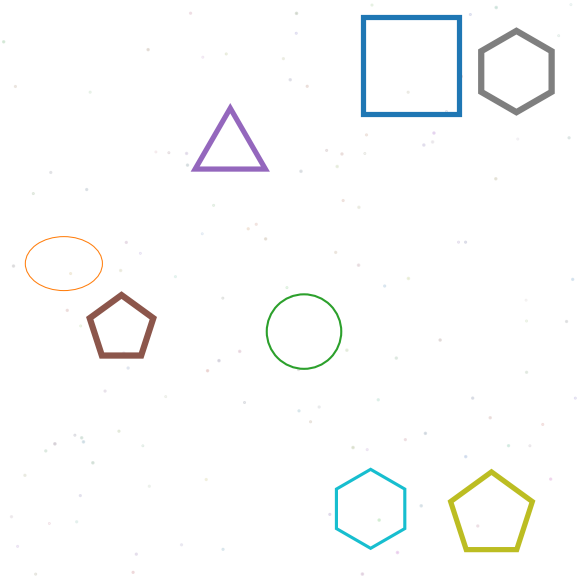[{"shape": "square", "thickness": 2.5, "radius": 0.42, "center": [0.712, 0.886]}, {"shape": "oval", "thickness": 0.5, "radius": 0.33, "center": [0.111, 0.543]}, {"shape": "circle", "thickness": 1, "radius": 0.32, "center": [0.526, 0.425]}, {"shape": "triangle", "thickness": 2.5, "radius": 0.35, "center": [0.399, 0.741]}, {"shape": "pentagon", "thickness": 3, "radius": 0.29, "center": [0.21, 0.43]}, {"shape": "hexagon", "thickness": 3, "radius": 0.35, "center": [0.894, 0.875]}, {"shape": "pentagon", "thickness": 2.5, "radius": 0.37, "center": [0.851, 0.108]}, {"shape": "hexagon", "thickness": 1.5, "radius": 0.34, "center": [0.642, 0.118]}]